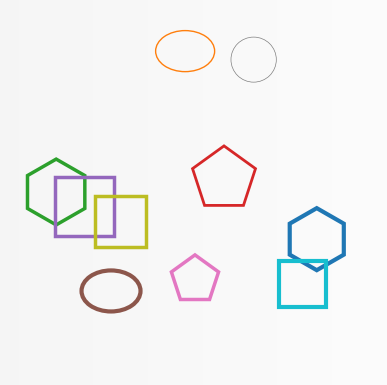[{"shape": "hexagon", "thickness": 3, "radius": 0.4, "center": [0.817, 0.379]}, {"shape": "oval", "thickness": 1, "radius": 0.38, "center": [0.478, 0.867]}, {"shape": "hexagon", "thickness": 2.5, "radius": 0.43, "center": [0.145, 0.501]}, {"shape": "pentagon", "thickness": 2, "radius": 0.43, "center": [0.578, 0.536]}, {"shape": "square", "thickness": 2.5, "radius": 0.38, "center": [0.219, 0.463]}, {"shape": "oval", "thickness": 3, "radius": 0.38, "center": [0.287, 0.244]}, {"shape": "pentagon", "thickness": 2.5, "radius": 0.32, "center": [0.503, 0.274]}, {"shape": "circle", "thickness": 0.5, "radius": 0.29, "center": [0.655, 0.845]}, {"shape": "square", "thickness": 2.5, "radius": 0.33, "center": [0.31, 0.425]}, {"shape": "square", "thickness": 3, "radius": 0.3, "center": [0.781, 0.263]}]